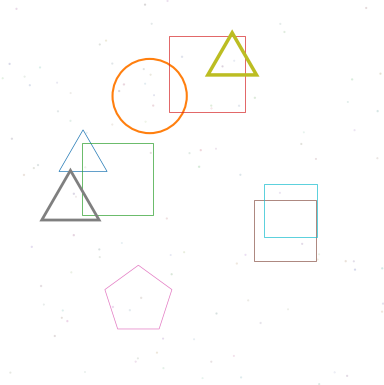[{"shape": "triangle", "thickness": 0.5, "radius": 0.36, "center": [0.216, 0.591]}, {"shape": "circle", "thickness": 1.5, "radius": 0.48, "center": [0.389, 0.751]}, {"shape": "square", "thickness": 0.5, "radius": 0.46, "center": [0.305, 0.536]}, {"shape": "square", "thickness": 0.5, "radius": 0.5, "center": [0.537, 0.807]}, {"shape": "square", "thickness": 0.5, "radius": 0.4, "center": [0.74, 0.402]}, {"shape": "pentagon", "thickness": 0.5, "radius": 0.46, "center": [0.359, 0.22]}, {"shape": "triangle", "thickness": 2, "radius": 0.43, "center": [0.183, 0.471]}, {"shape": "triangle", "thickness": 2.5, "radius": 0.36, "center": [0.603, 0.842]}, {"shape": "square", "thickness": 0.5, "radius": 0.34, "center": [0.755, 0.453]}]